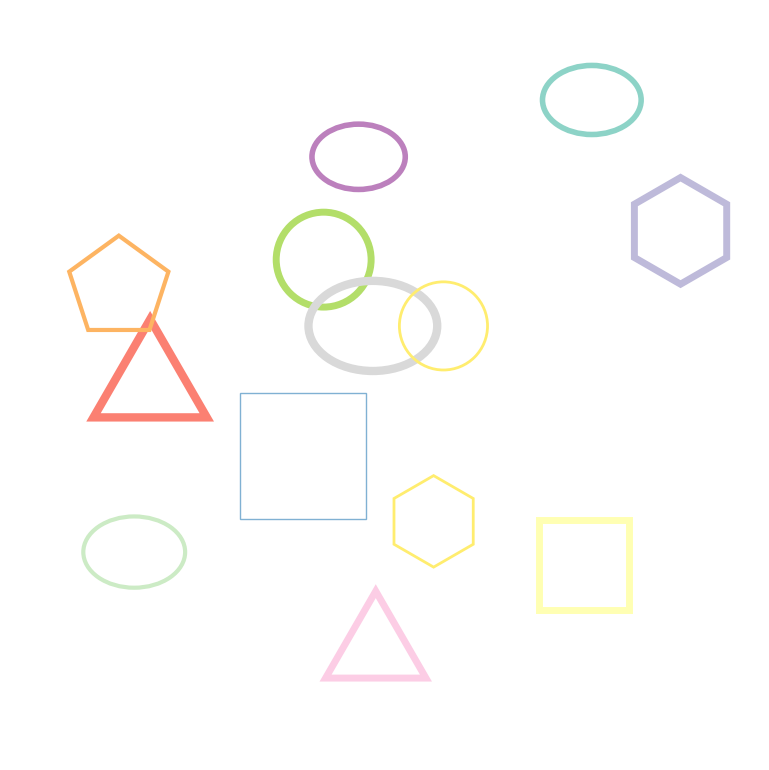[{"shape": "oval", "thickness": 2, "radius": 0.32, "center": [0.769, 0.87]}, {"shape": "square", "thickness": 2.5, "radius": 0.29, "center": [0.758, 0.266]}, {"shape": "hexagon", "thickness": 2.5, "radius": 0.35, "center": [0.884, 0.7]}, {"shape": "triangle", "thickness": 3, "radius": 0.42, "center": [0.195, 0.5]}, {"shape": "square", "thickness": 0.5, "radius": 0.41, "center": [0.393, 0.408]}, {"shape": "pentagon", "thickness": 1.5, "radius": 0.34, "center": [0.154, 0.626]}, {"shape": "circle", "thickness": 2.5, "radius": 0.31, "center": [0.42, 0.663]}, {"shape": "triangle", "thickness": 2.5, "radius": 0.38, "center": [0.488, 0.157]}, {"shape": "oval", "thickness": 3, "radius": 0.42, "center": [0.484, 0.577]}, {"shape": "oval", "thickness": 2, "radius": 0.3, "center": [0.466, 0.796]}, {"shape": "oval", "thickness": 1.5, "radius": 0.33, "center": [0.174, 0.283]}, {"shape": "circle", "thickness": 1, "radius": 0.29, "center": [0.576, 0.577]}, {"shape": "hexagon", "thickness": 1, "radius": 0.3, "center": [0.563, 0.323]}]